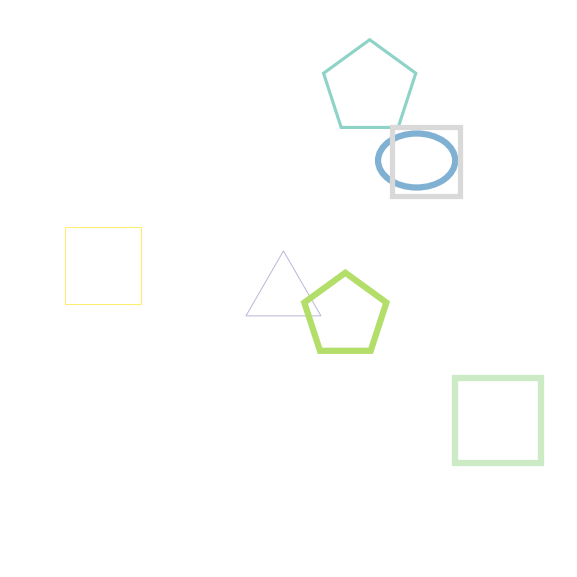[{"shape": "pentagon", "thickness": 1.5, "radius": 0.42, "center": [0.64, 0.846]}, {"shape": "triangle", "thickness": 0.5, "radius": 0.37, "center": [0.491, 0.49]}, {"shape": "oval", "thickness": 3, "radius": 0.33, "center": [0.721, 0.721]}, {"shape": "pentagon", "thickness": 3, "radius": 0.37, "center": [0.598, 0.452]}, {"shape": "square", "thickness": 2.5, "radius": 0.3, "center": [0.738, 0.719]}, {"shape": "square", "thickness": 3, "radius": 0.37, "center": [0.862, 0.271]}, {"shape": "square", "thickness": 0.5, "radius": 0.33, "center": [0.179, 0.54]}]